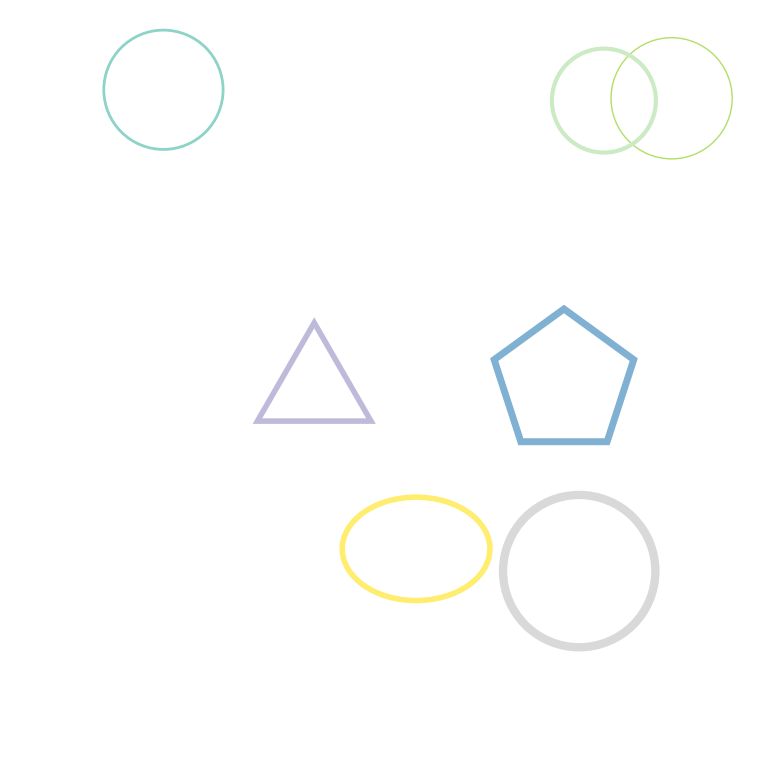[{"shape": "circle", "thickness": 1, "radius": 0.39, "center": [0.212, 0.883]}, {"shape": "triangle", "thickness": 2, "radius": 0.43, "center": [0.408, 0.496]}, {"shape": "pentagon", "thickness": 2.5, "radius": 0.48, "center": [0.732, 0.503]}, {"shape": "circle", "thickness": 0.5, "radius": 0.39, "center": [0.872, 0.872]}, {"shape": "circle", "thickness": 3, "radius": 0.49, "center": [0.752, 0.258]}, {"shape": "circle", "thickness": 1.5, "radius": 0.34, "center": [0.784, 0.869]}, {"shape": "oval", "thickness": 2, "radius": 0.48, "center": [0.54, 0.287]}]